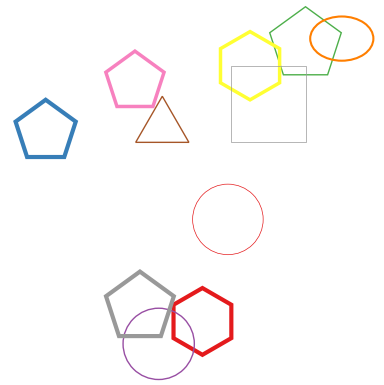[{"shape": "hexagon", "thickness": 3, "radius": 0.43, "center": [0.526, 0.165]}, {"shape": "circle", "thickness": 0.5, "radius": 0.46, "center": [0.592, 0.43]}, {"shape": "pentagon", "thickness": 3, "radius": 0.41, "center": [0.119, 0.659]}, {"shape": "pentagon", "thickness": 1, "radius": 0.49, "center": [0.794, 0.885]}, {"shape": "circle", "thickness": 1, "radius": 0.46, "center": [0.412, 0.107]}, {"shape": "oval", "thickness": 1.5, "radius": 0.41, "center": [0.888, 0.9]}, {"shape": "hexagon", "thickness": 2.5, "radius": 0.44, "center": [0.649, 0.829]}, {"shape": "triangle", "thickness": 1, "radius": 0.4, "center": [0.422, 0.67]}, {"shape": "pentagon", "thickness": 2.5, "radius": 0.4, "center": [0.35, 0.788]}, {"shape": "square", "thickness": 0.5, "radius": 0.49, "center": [0.697, 0.73]}, {"shape": "pentagon", "thickness": 3, "radius": 0.46, "center": [0.363, 0.202]}]